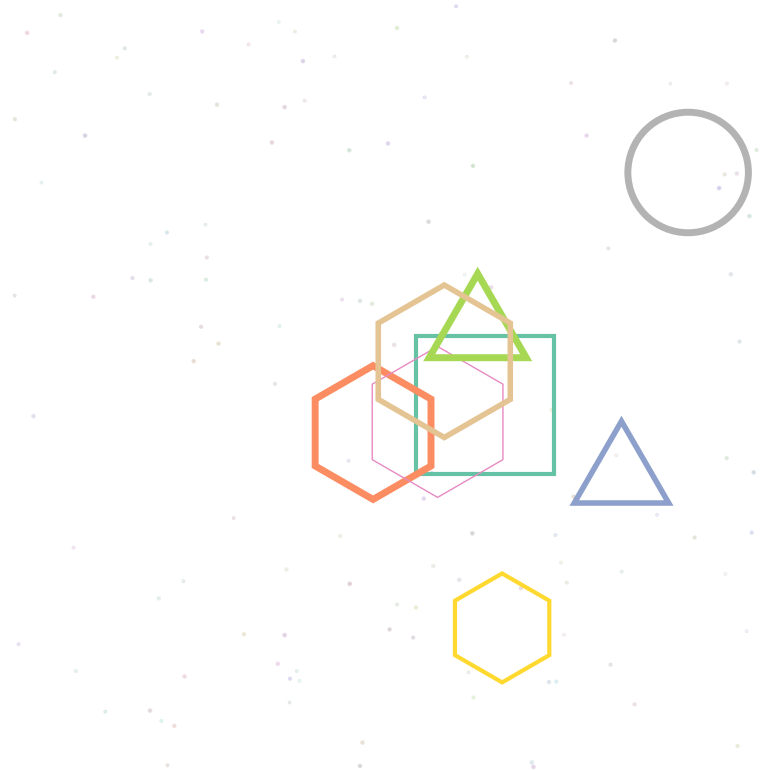[{"shape": "square", "thickness": 1.5, "radius": 0.45, "center": [0.63, 0.474]}, {"shape": "hexagon", "thickness": 2.5, "radius": 0.43, "center": [0.485, 0.438]}, {"shape": "triangle", "thickness": 2, "radius": 0.35, "center": [0.807, 0.382]}, {"shape": "hexagon", "thickness": 0.5, "radius": 0.49, "center": [0.568, 0.452]}, {"shape": "triangle", "thickness": 2.5, "radius": 0.36, "center": [0.62, 0.572]}, {"shape": "hexagon", "thickness": 1.5, "radius": 0.35, "center": [0.652, 0.185]}, {"shape": "hexagon", "thickness": 2, "radius": 0.49, "center": [0.577, 0.531]}, {"shape": "circle", "thickness": 2.5, "radius": 0.39, "center": [0.894, 0.776]}]